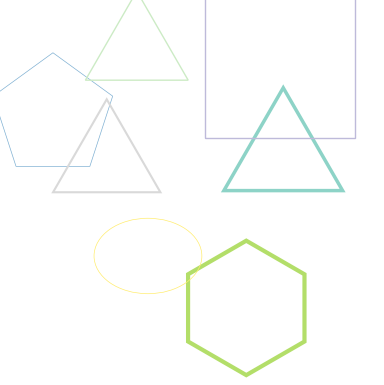[{"shape": "triangle", "thickness": 2.5, "radius": 0.89, "center": [0.736, 0.594]}, {"shape": "square", "thickness": 1, "radius": 0.98, "center": [0.727, 0.837]}, {"shape": "pentagon", "thickness": 0.5, "radius": 0.82, "center": [0.137, 0.7]}, {"shape": "hexagon", "thickness": 3, "radius": 0.87, "center": [0.64, 0.2]}, {"shape": "triangle", "thickness": 1.5, "radius": 0.8, "center": [0.277, 0.581]}, {"shape": "triangle", "thickness": 1, "radius": 0.77, "center": [0.355, 0.869]}, {"shape": "oval", "thickness": 0.5, "radius": 0.7, "center": [0.384, 0.335]}]